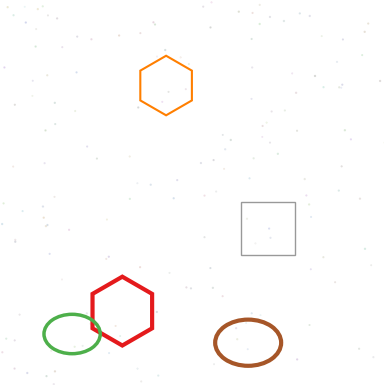[{"shape": "hexagon", "thickness": 3, "radius": 0.45, "center": [0.318, 0.192]}, {"shape": "oval", "thickness": 2.5, "radius": 0.37, "center": [0.187, 0.132]}, {"shape": "hexagon", "thickness": 1.5, "radius": 0.39, "center": [0.431, 0.778]}, {"shape": "oval", "thickness": 3, "radius": 0.43, "center": [0.645, 0.11]}, {"shape": "square", "thickness": 1, "radius": 0.35, "center": [0.695, 0.406]}]